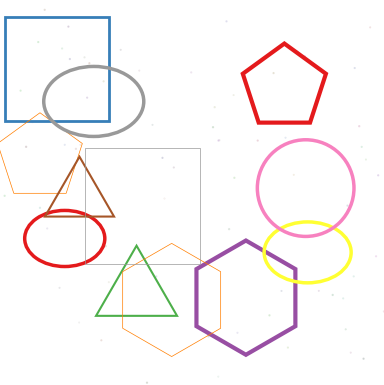[{"shape": "pentagon", "thickness": 3, "radius": 0.57, "center": [0.739, 0.773]}, {"shape": "oval", "thickness": 2.5, "radius": 0.52, "center": [0.168, 0.381]}, {"shape": "square", "thickness": 2, "radius": 0.68, "center": [0.147, 0.82]}, {"shape": "triangle", "thickness": 1.5, "radius": 0.61, "center": [0.355, 0.24]}, {"shape": "hexagon", "thickness": 3, "radius": 0.74, "center": [0.639, 0.227]}, {"shape": "pentagon", "thickness": 0.5, "radius": 0.58, "center": [0.104, 0.591]}, {"shape": "hexagon", "thickness": 0.5, "radius": 0.73, "center": [0.446, 0.221]}, {"shape": "oval", "thickness": 2.5, "radius": 0.57, "center": [0.799, 0.344]}, {"shape": "triangle", "thickness": 1.5, "radius": 0.52, "center": [0.206, 0.489]}, {"shape": "circle", "thickness": 2.5, "radius": 0.63, "center": [0.794, 0.511]}, {"shape": "square", "thickness": 0.5, "radius": 0.75, "center": [0.371, 0.465]}, {"shape": "oval", "thickness": 2.5, "radius": 0.65, "center": [0.244, 0.737]}]